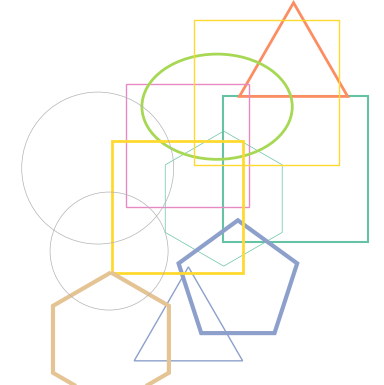[{"shape": "square", "thickness": 1.5, "radius": 0.94, "center": [0.767, 0.561]}, {"shape": "hexagon", "thickness": 0.5, "radius": 0.88, "center": [0.581, 0.484]}, {"shape": "triangle", "thickness": 2, "radius": 0.81, "center": [0.762, 0.831]}, {"shape": "pentagon", "thickness": 3, "radius": 0.81, "center": [0.618, 0.266]}, {"shape": "triangle", "thickness": 1, "radius": 0.81, "center": [0.489, 0.144]}, {"shape": "square", "thickness": 1, "radius": 0.8, "center": [0.487, 0.623]}, {"shape": "oval", "thickness": 2, "radius": 0.98, "center": [0.564, 0.723]}, {"shape": "square", "thickness": 1, "radius": 0.94, "center": [0.692, 0.761]}, {"shape": "square", "thickness": 2, "radius": 0.86, "center": [0.461, 0.462]}, {"shape": "hexagon", "thickness": 3, "radius": 0.87, "center": [0.288, 0.119]}, {"shape": "circle", "thickness": 0.5, "radius": 0.99, "center": [0.254, 0.563]}, {"shape": "circle", "thickness": 0.5, "radius": 0.77, "center": [0.283, 0.348]}]